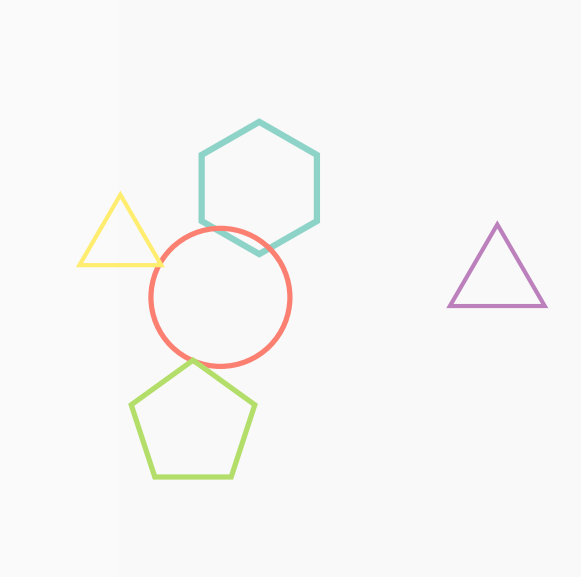[{"shape": "hexagon", "thickness": 3, "radius": 0.57, "center": [0.446, 0.674]}, {"shape": "circle", "thickness": 2.5, "radius": 0.6, "center": [0.379, 0.484]}, {"shape": "pentagon", "thickness": 2.5, "radius": 0.56, "center": [0.332, 0.264]}, {"shape": "triangle", "thickness": 2, "radius": 0.47, "center": [0.856, 0.516]}, {"shape": "triangle", "thickness": 2, "radius": 0.41, "center": [0.207, 0.581]}]